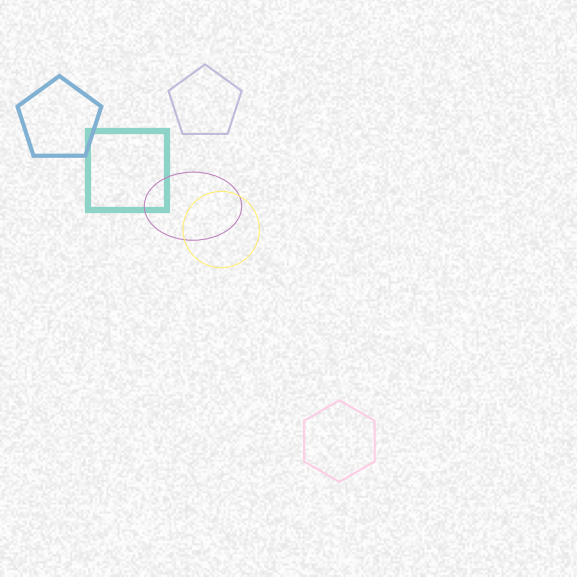[{"shape": "square", "thickness": 3, "radius": 0.34, "center": [0.22, 0.705]}, {"shape": "pentagon", "thickness": 1, "radius": 0.33, "center": [0.355, 0.821]}, {"shape": "pentagon", "thickness": 2, "radius": 0.38, "center": [0.103, 0.791]}, {"shape": "hexagon", "thickness": 1, "radius": 0.35, "center": [0.588, 0.235]}, {"shape": "oval", "thickness": 0.5, "radius": 0.42, "center": [0.334, 0.642]}, {"shape": "circle", "thickness": 0.5, "radius": 0.33, "center": [0.383, 0.602]}]